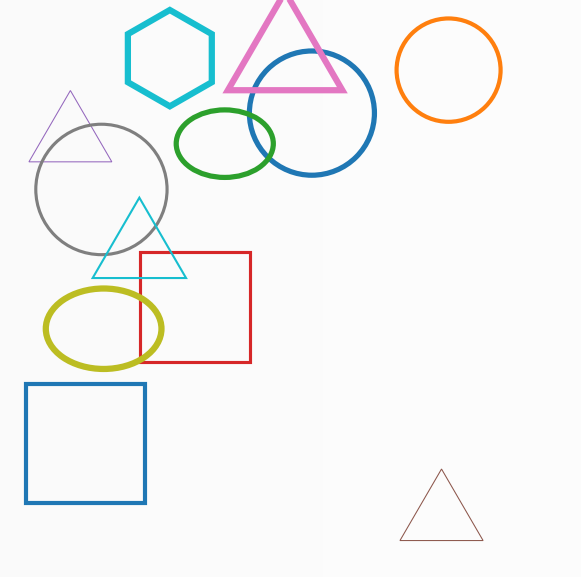[{"shape": "circle", "thickness": 2.5, "radius": 0.54, "center": [0.537, 0.803]}, {"shape": "square", "thickness": 2, "radius": 0.51, "center": [0.147, 0.231]}, {"shape": "circle", "thickness": 2, "radius": 0.45, "center": [0.772, 0.878]}, {"shape": "oval", "thickness": 2.5, "radius": 0.42, "center": [0.387, 0.75]}, {"shape": "square", "thickness": 1.5, "radius": 0.47, "center": [0.335, 0.467]}, {"shape": "triangle", "thickness": 0.5, "radius": 0.41, "center": [0.121, 0.76]}, {"shape": "triangle", "thickness": 0.5, "radius": 0.41, "center": [0.76, 0.104]}, {"shape": "triangle", "thickness": 3, "radius": 0.57, "center": [0.491, 0.9]}, {"shape": "circle", "thickness": 1.5, "radius": 0.56, "center": [0.175, 0.671]}, {"shape": "oval", "thickness": 3, "radius": 0.5, "center": [0.178, 0.43]}, {"shape": "triangle", "thickness": 1, "radius": 0.46, "center": [0.24, 0.564]}, {"shape": "hexagon", "thickness": 3, "radius": 0.42, "center": [0.292, 0.898]}]